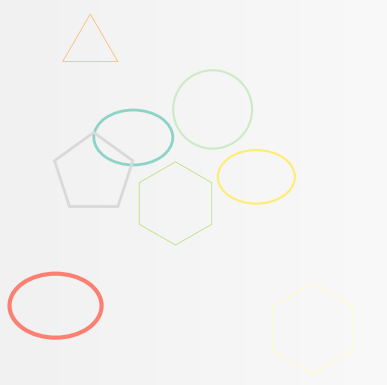[{"shape": "oval", "thickness": 2, "radius": 0.51, "center": [0.344, 0.643]}, {"shape": "hexagon", "thickness": 0.5, "radius": 0.59, "center": [0.807, 0.147]}, {"shape": "oval", "thickness": 3, "radius": 0.59, "center": [0.143, 0.206]}, {"shape": "triangle", "thickness": 0.5, "radius": 0.41, "center": [0.233, 0.881]}, {"shape": "hexagon", "thickness": 0.5, "radius": 0.54, "center": [0.453, 0.472]}, {"shape": "pentagon", "thickness": 2, "radius": 0.53, "center": [0.242, 0.55]}, {"shape": "circle", "thickness": 1.5, "radius": 0.51, "center": [0.549, 0.716]}, {"shape": "oval", "thickness": 1.5, "radius": 0.5, "center": [0.662, 0.541]}]